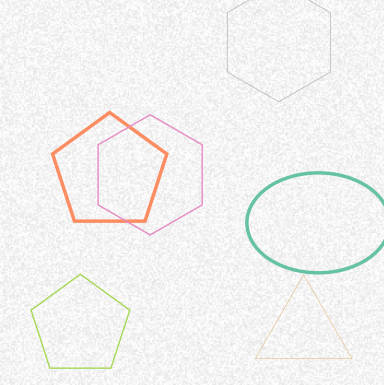[{"shape": "oval", "thickness": 2.5, "radius": 0.93, "center": [0.827, 0.421]}, {"shape": "pentagon", "thickness": 2.5, "radius": 0.78, "center": [0.285, 0.552]}, {"shape": "hexagon", "thickness": 1, "radius": 0.78, "center": [0.39, 0.546]}, {"shape": "pentagon", "thickness": 1, "radius": 0.67, "center": [0.209, 0.153]}, {"shape": "triangle", "thickness": 0.5, "radius": 0.72, "center": [0.789, 0.141]}, {"shape": "hexagon", "thickness": 0.5, "radius": 0.77, "center": [0.724, 0.89]}]